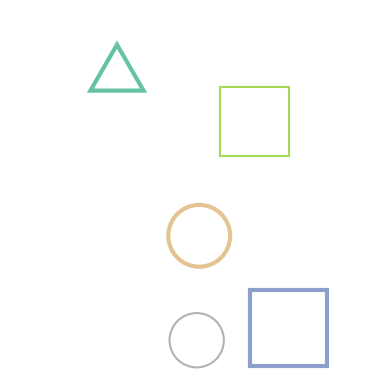[{"shape": "triangle", "thickness": 3, "radius": 0.4, "center": [0.304, 0.804]}, {"shape": "square", "thickness": 3, "radius": 0.5, "center": [0.749, 0.148]}, {"shape": "square", "thickness": 1.5, "radius": 0.45, "center": [0.66, 0.685]}, {"shape": "circle", "thickness": 3, "radius": 0.4, "center": [0.517, 0.388]}, {"shape": "circle", "thickness": 1.5, "radius": 0.35, "center": [0.511, 0.116]}]